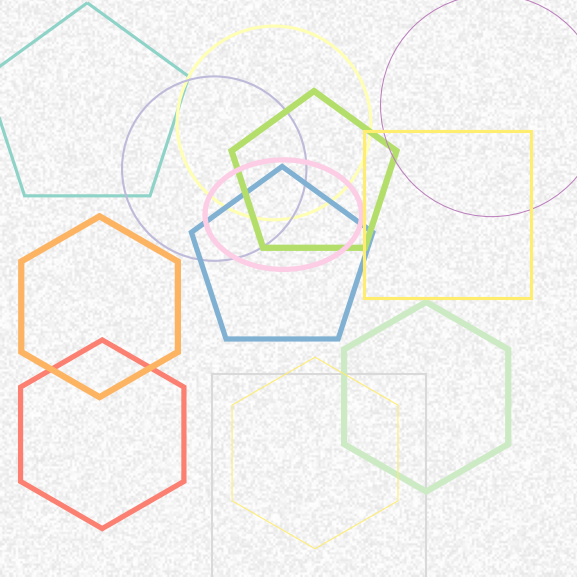[{"shape": "pentagon", "thickness": 1.5, "radius": 0.92, "center": [0.151, 0.81]}, {"shape": "circle", "thickness": 1.5, "radius": 0.84, "center": [0.474, 0.786]}, {"shape": "circle", "thickness": 1, "radius": 0.8, "center": [0.371, 0.707]}, {"shape": "hexagon", "thickness": 2.5, "radius": 0.82, "center": [0.177, 0.247]}, {"shape": "pentagon", "thickness": 2.5, "radius": 0.83, "center": [0.488, 0.546]}, {"shape": "hexagon", "thickness": 3, "radius": 0.78, "center": [0.172, 0.468]}, {"shape": "pentagon", "thickness": 3, "radius": 0.75, "center": [0.544, 0.691]}, {"shape": "oval", "thickness": 2.5, "radius": 0.68, "center": [0.491, 0.627]}, {"shape": "square", "thickness": 1, "radius": 0.93, "center": [0.552, 0.166]}, {"shape": "circle", "thickness": 0.5, "radius": 0.96, "center": [0.851, 0.816]}, {"shape": "hexagon", "thickness": 3, "radius": 0.82, "center": [0.738, 0.312]}, {"shape": "square", "thickness": 1.5, "radius": 0.72, "center": [0.775, 0.627]}, {"shape": "hexagon", "thickness": 0.5, "radius": 0.83, "center": [0.546, 0.215]}]